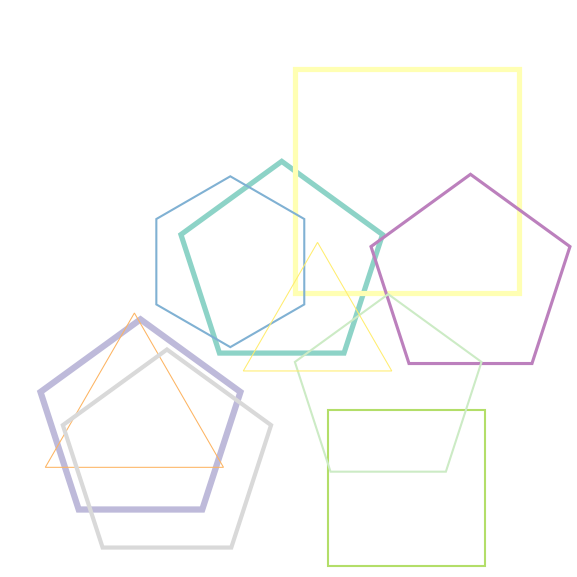[{"shape": "pentagon", "thickness": 2.5, "radius": 0.92, "center": [0.488, 0.536]}, {"shape": "square", "thickness": 2.5, "radius": 0.97, "center": [0.705, 0.686]}, {"shape": "pentagon", "thickness": 3, "radius": 0.91, "center": [0.243, 0.264]}, {"shape": "hexagon", "thickness": 1, "radius": 0.74, "center": [0.399, 0.546]}, {"shape": "triangle", "thickness": 0.5, "radius": 0.89, "center": [0.233, 0.279]}, {"shape": "square", "thickness": 1, "radius": 0.68, "center": [0.704, 0.154]}, {"shape": "pentagon", "thickness": 2, "radius": 0.95, "center": [0.289, 0.204]}, {"shape": "pentagon", "thickness": 1.5, "radius": 0.91, "center": [0.815, 0.516]}, {"shape": "pentagon", "thickness": 1, "radius": 0.85, "center": [0.672, 0.32]}, {"shape": "triangle", "thickness": 0.5, "radius": 0.74, "center": [0.55, 0.431]}]